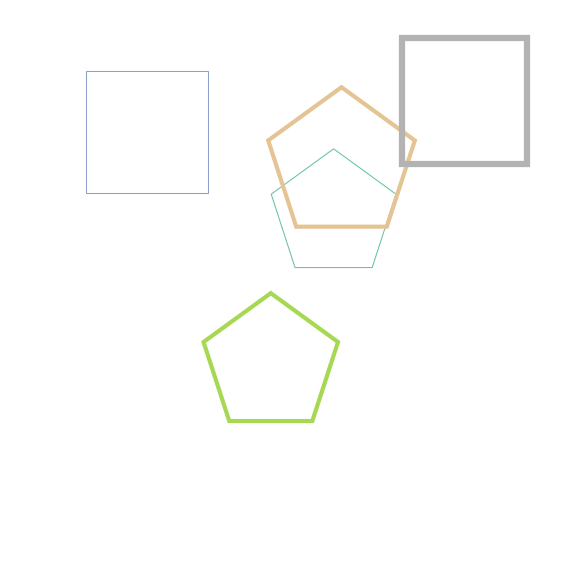[{"shape": "pentagon", "thickness": 0.5, "radius": 0.57, "center": [0.578, 0.628]}, {"shape": "square", "thickness": 0.5, "radius": 0.53, "center": [0.255, 0.771]}, {"shape": "pentagon", "thickness": 2, "radius": 0.61, "center": [0.469, 0.369]}, {"shape": "pentagon", "thickness": 2, "radius": 0.67, "center": [0.591, 0.715]}, {"shape": "square", "thickness": 3, "radius": 0.54, "center": [0.804, 0.824]}]